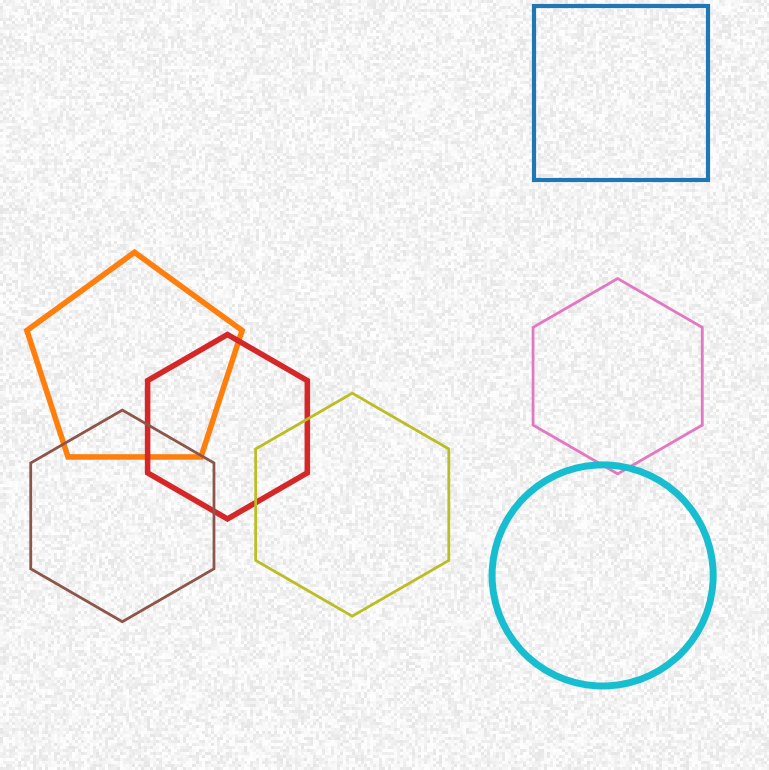[{"shape": "square", "thickness": 1.5, "radius": 0.56, "center": [0.806, 0.879]}, {"shape": "pentagon", "thickness": 2, "radius": 0.73, "center": [0.175, 0.525]}, {"shape": "hexagon", "thickness": 2, "radius": 0.6, "center": [0.295, 0.446]}, {"shape": "hexagon", "thickness": 1, "radius": 0.69, "center": [0.159, 0.33]}, {"shape": "hexagon", "thickness": 1, "radius": 0.63, "center": [0.802, 0.511]}, {"shape": "hexagon", "thickness": 1, "radius": 0.72, "center": [0.457, 0.345]}, {"shape": "circle", "thickness": 2.5, "radius": 0.72, "center": [0.783, 0.253]}]